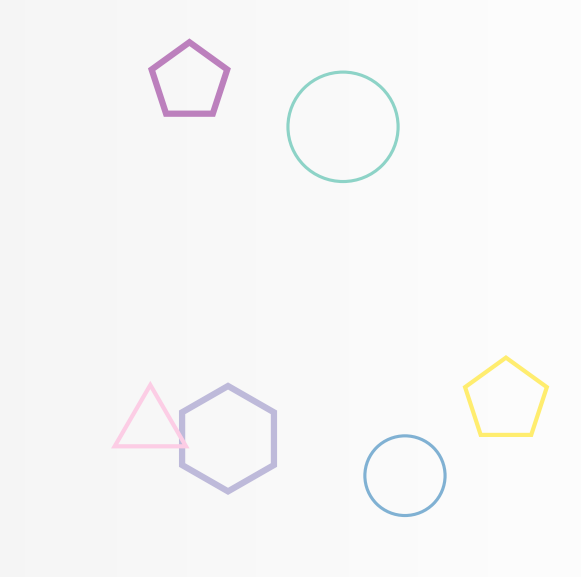[{"shape": "circle", "thickness": 1.5, "radius": 0.47, "center": [0.59, 0.78]}, {"shape": "hexagon", "thickness": 3, "radius": 0.46, "center": [0.392, 0.24]}, {"shape": "circle", "thickness": 1.5, "radius": 0.34, "center": [0.697, 0.175]}, {"shape": "triangle", "thickness": 2, "radius": 0.35, "center": [0.259, 0.262]}, {"shape": "pentagon", "thickness": 3, "radius": 0.34, "center": [0.326, 0.858]}, {"shape": "pentagon", "thickness": 2, "radius": 0.37, "center": [0.87, 0.306]}]